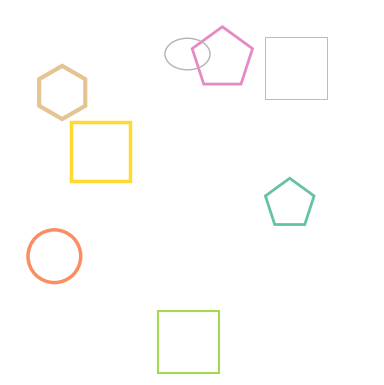[{"shape": "pentagon", "thickness": 2, "radius": 0.33, "center": [0.753, 0.471]}, {"shape": "circle", "thickness": 2.5, "radius": 0.34, "center": [0.141, 0.334]}, {"shape": "square", "thickness": 0.5, "radius": 0.41, "center": [0.769, 0.823]}, {"shape": "pentagon", "thickness": 2, "radius": 0.41, "center": [0.578, 0.848]}, {"shape": "square", "thickness": 1.5, "radius": 0.4, "center": [0.489, 0.111]}, {"shape": "square", "thickness": 2.5, "radius": 0.38, "center": [0.26, 0.607]}, {"shape": "hexagon", "thickness": 3, "radius": 0.35, "center": [0.162, 0.76]}, {"shape": "oval", "thickness": 1, "radius": 0.29, "center": [0.487, 0.86]}]